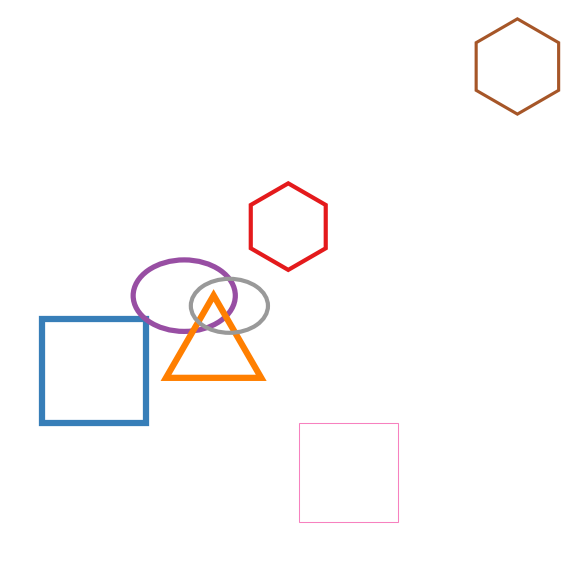[{"shape": "hexagon", "thickness": 2, "radius": 0.37, "center": [0.499, 0.607]}, {"shape": "square", "thickness": 3, "radius": 0.45, "center": [0.162, 0.356]}, {"shape": "oval", "thickness": 2.5, "radius": 0.44, "center": [0.319, 0.487]}, {"shape": "triangle", "thickness": 3, "radius": 0.48, "center": [0.37, 0.392]}, {"shape": "hexagon", "thickness": 1.5, "radius": 0.41, "center": [0.896, 0.884]}, {"shape": "square", "thickness": 0.5, "radius": 0.43, "center": [0.603, 0.181]}, {"shape": "oval", "thickness": 2, "radius": 0.33, "center": [0.397, 0.47]}]